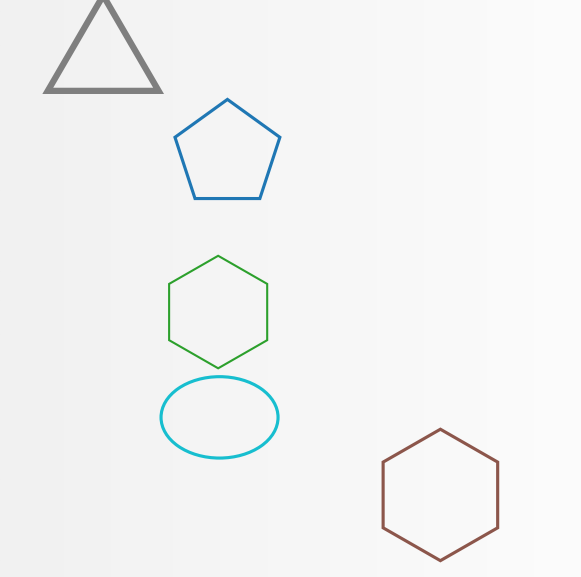[{"shape": "pentagon", "thickness": 1.5, "radius": 0.47, "center": [0.391, 0.732]}, {"shape": "hexagon", "thickness": 1, "radius": 0.49, "center": [0.375, 0.459]}, {"shape": "hexagon", "thickness": 1.5, "radius": 0.57, "center": [0.758, 0.142]}, {"shape": "triangle", "thickness": 3, "radius": 0.55, "center": [0.178, 0.897]}, {"shape": "oval", "thickness": 1.5, "radius": 0.5, "center": [0.378, 0.276]}]